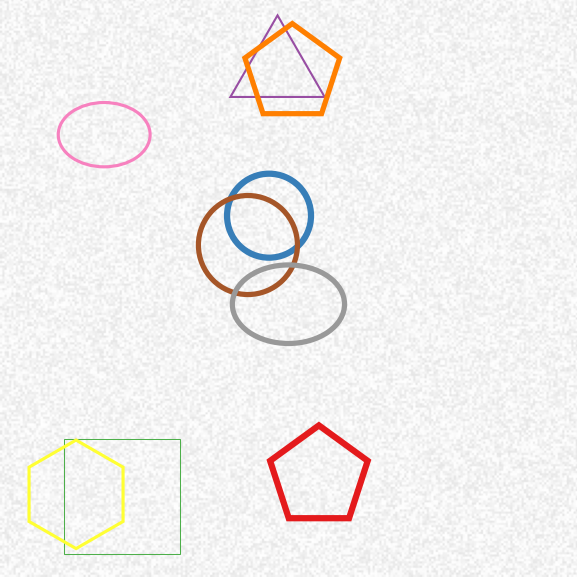[{"shape": "pentagon", "thickness": 3, "radius": 0.44, "center": [0.552, 0.174]}, {"shape": "circle", "thickness": 3, "radius": 0.36, "center": [0.466, 0.626]}, {"shape": "square", "thickness": 0.5, "radius": 0.5, "center": [0.212, 0.139]}, {"shape": "triangle", "thickness": 1, "radius": 0.47, "center": [0.481, 0.878]}, {"shape": "pentagon", "thickness": 2.5, "radius": 0.43, "center": [0.506, 0.872]}, {"shape": "hexagon", "thickness": 1.5, "radius": 0.47, "center": [0.132, 0.143]}, {"shape": "circle", "thickness": 2.5, "radius": 0.43, "center": [0.429, 0.575]}, {"shape": "oval", "thickness": 1.5, "radius": 0.4, "center": [0.18, 0.766]}, {"shape": "oval", "thickness": 2.5, "radius": 0.49, "center": [0.499, 0.472]}]